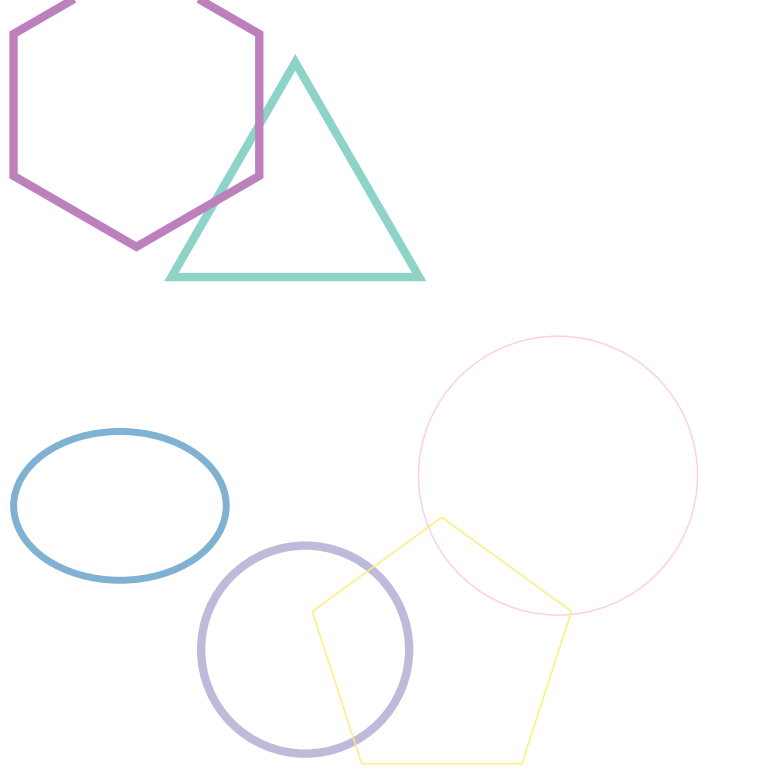[{"shape": "triangle", "thickness": 3, "radius": 0.93, "center": [0.383, 0.733]}, {"shape": "circle", "thickness": 3, "radius": 0.68, "center": [0.396, 0.156]}, {"shape": "oval", "thickness": 2.5, "radius": 0.69, "center": [0.156, 0.343]}, {"shape": "circle", "thickness": 0.5, "radius": 0.91, "center": [0.725, 0.382]}, {"shape": "hexagon", "thickness": 3, "radius": 0.92, "center": [0.177, 0.864]}, {"shape": "pentagon", "thickness": 0.5, "radius": 0.88, "center": [0.574, 0.151]}]